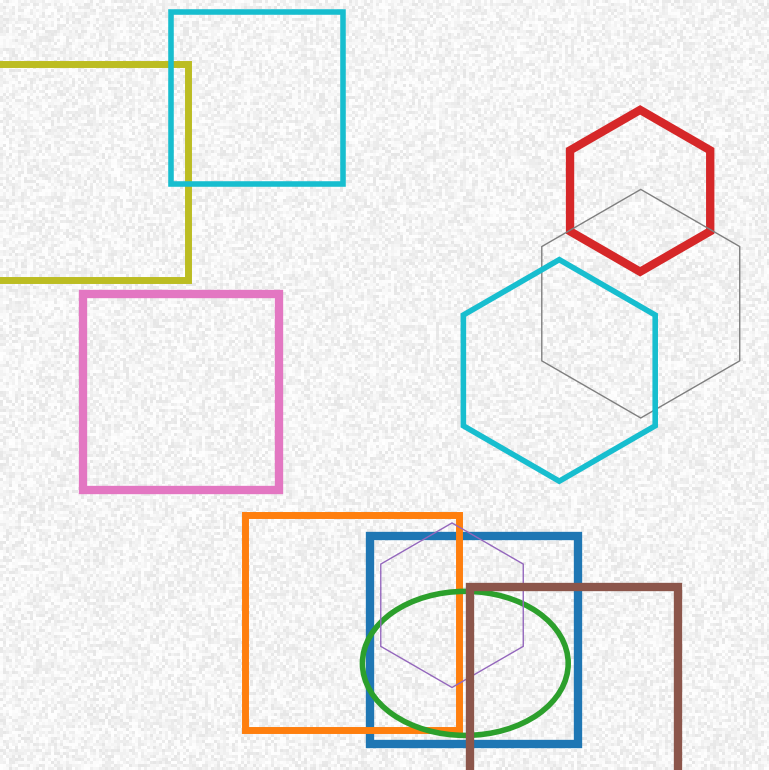[{"shape": "square", "thickness": 3, "radius": 0.67, "center": [0.615, 0.169]}, {"shape": "square", "thickness": 2.5, "radius": 0.7, "center": [0.457, 0.191]}, {"shape": "oval", "thickness": 2, "radius": 0.67, "center": [0.604, 0.138]}, {"shape": "hexagon", "thickness": 3, "radius": 0.53, "center": [0.831, 0.752]}, {"shape": "hexagon", "thickness": 0.5, "radius": 0.53, "center": [0.587, 0.214]}, {"shape": "square", "thickness": 3, "radius": 0.68, "center": [0.746, 0.103]}, {"shape": "square", "thickness": 3, "radius": 0.64, "center": [0.235, 0.49]}, {"shape": "hexagon", "thickness": 0.5, "radius": 0.74, "center": [0.832, 0.606]}, {"shape": "square", "thickness": 2.5, "radius": 0.7, "center": [0.104, 0.776]}, {"shape": "square", "thickness": 2, "radius": 0.56, "center": [0.334, 0.872]}, {"shape": "hexagon", "thickness": 2, "radius": 0.72, "center": [0.726, 0.519]}]